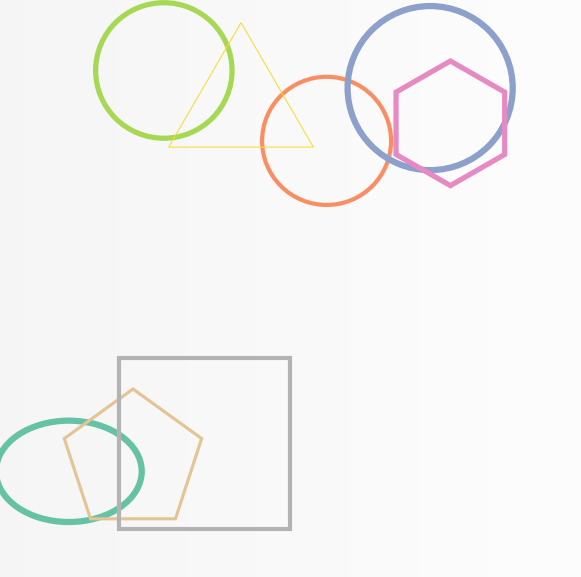[{"shape": "oval", "thickness": 3, "radius": 0.63, "center": [0.118, 0.183]}, {"shape": "circle", "thickness": 2, "radius": 0.55, "center": [0.562, 0.755]}, {"shape": "circle", "thickness": 3, "radius": 0.71, "center": [0.74, 0.847]}, {"shape": "hexagon", "thickness": 2.5, "radius": 0.54, "center": [0.775, 0.786]}, {"shape": "circle", "thickness": 2.5, "radius": 0.59, "center": [0.282, 0.877]}, {"shape": "triangle", "thickness": 0.5, "radius": 0.72, "center": [0.415, 0.816]}, {"shape": "pentagon", "thickness": 1.5, "radius": 0.62, "center": [0.229, 0.201]}, {"shape": "square", "thickness": 2, "radius": 0.74, "center": [0.352, 0.231]}]